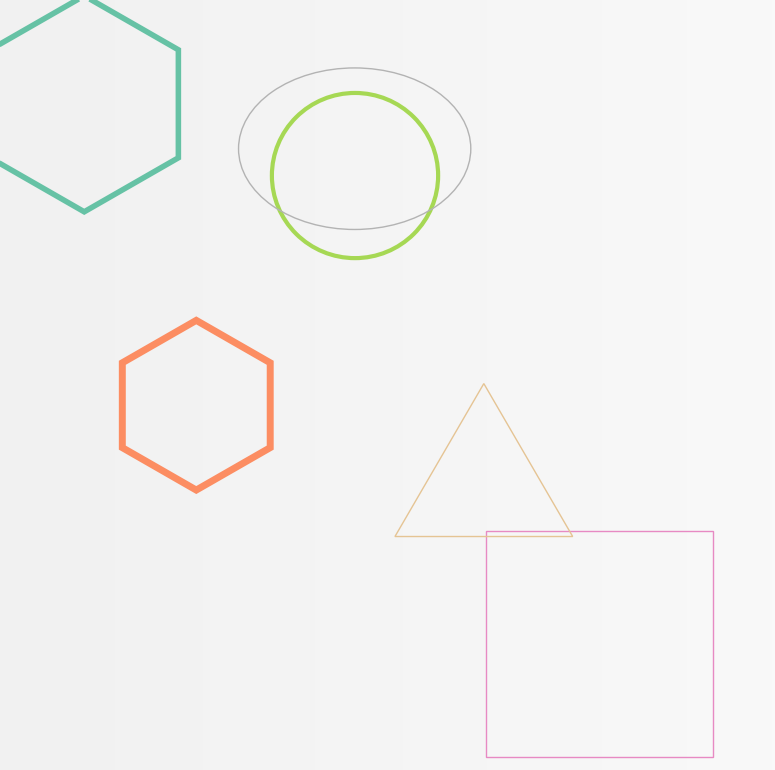[{"shape": "hexagon", "thickness": 2, "radius": 0.7, "center": [0.109, 0.865]}, {"shape": "hexagon", "thickness": 2.5, "radius": 0.55, "center": [0.253, 0.474]}, {"shape": "square", "thickness": 0.5, "radius": 0.73, "center": [0.774, 0.164]}, {"shape": "circle", "thickness": 1.5, "radius": 0.54, "center": [0.458, 0.772]}, {"shape": "triangle", "thickness": 0.5, "radius": 0.66, "center": [0.624, 0.369]}, {"shape": "oval", "thickness": 0.5, "radius": 0.75, "center": [0.458, 0.807]}]